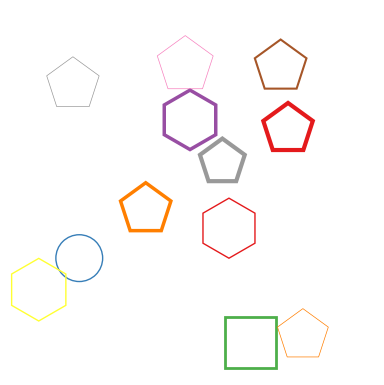[{"shape": "hexagon", "thickness": 1, "radius": 0.39, "center": [0.595, 0.407]}, {"shape": "pentagon", "thickness": 3, "radius": 0.34, "center": [0.748, 0.665]}, {"shape": "circle", "thickness": 1, "radius": 0.3, "center": [0.206, 0.33]}, {"shape": "square", "thickness": 2, "radius": 0.33, "center": [0.651, 0.111]}, {"shape": "hexagon", "thickness": 2.5, "radius": 0.39, "center": [0.494, 0.689]}, {"shape": "pentagon", "thickness": 0.5, "radius": 0.35, "center": [0.787, 0.129]}, {"shape": "pentagon", "thickness": 2.5, "radius": 0.34, "center": [0.379, 0.457]}, {"shape": "hexagon", "thickness": 1, "radius": 0.41, "center": [0.101, 0.248]}, {"shape": "pentagon", "thickness": 1.5, "radius": 0.35, "center": [0.729, 0.827]}, {"shape": "pentagon", "thickness": 0.5, "radius": 0.38, "center": [0.481, 0.831]}, {"shape": "pentagon", "thickness": 0.5, "radius": 0.36, "center": [0.189, 0.781]}, {"shape": "pentagon", "thickness": 3, "radius": 0.31, "center": [0.578, 0.579]}]